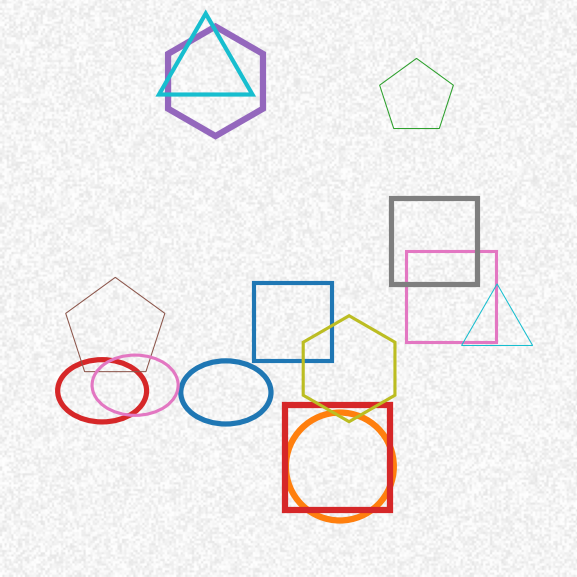[{"shape": "square", "thickness": 2, "radius": 0.34, "center": [0.507, 0.442]}, {"shape": "oval", "thickness": 2.5, "radius": 0.39, "center": [0.391, 0.32]}, {"shape": "circle", "thickness": 3, "radius": 0.47, "center": [0.588, 0.191]}, {"shape": "pentagon", "thickness": 0.5, "radius": 0.34, "center": [0.721, 0.831]}, {"shape": "oval", "thickness": 2.5, "radius": 0.39, "center": [0.177, 0.322]}, {"shape": "square", "thickness": 3, "radius": 0.45, "center": [0.584, 0.207]}, {"shape": "hexagon", "thickness": 3, "radius": 0.47, "center": [0.373, 0.858]}, {"shape": "pentagon", "thickness": 0.5, "radius": 0.45, "center": [0.2, 0.429]}, {"shape": "square", "thickness": 1.5, "radius": 0.39, "center": [0.781, 0.486]}, {"shape": "oval", "thickness": 1.5, "radius": 0.37, "center": [0.234, 0.332]}, {"shape": "square", "thickness": 2.5, "radius": 0.37, "center": [0.751, 0.582]}, {"shape": "hexagon", "thickness": 1.5, "radius": 0.46, "center": [0.604, 0.361]}, {"shape": "triangle", "thickness": 0.5, "radius": 0.36, "center": [0.861, 0.436]}, {"shape": "triangle", "thickness": 2, "radius": 0.47, "center": [0.356, 0.882]}]